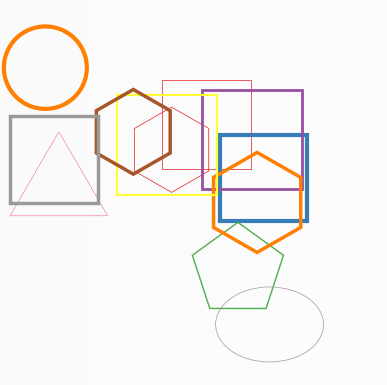[{"shape": "hexagon", "thickness": 0.5, "radius": 0.55, "center": [0.443, 0.611]}, {"shape": "square", "thickness": 0.5, "radius": 0.57, "center": [0.532, 0.677]}, {"shape": "square", "thickness": 3, "radius": 0.56, "center": [0.68, 0.539]}, {"shape": "pentagon", "thickness": 1, "radius": 0.62, "center": [0.614, 0.299]}, {"shape": "square", "thickness": 2, "radius": 0.64, "center": [0.65, 0.637]}, {"shape": "hexagon", "thickness": 2.5, "radius": 0.65, "center": [0.664, 0.474]}, {"shape": "circle", "thickness": 3, "radius": 0.54, "center": [0.117, 0.824]}, {"shape": "square", "thickness": 1.5, "radius": 0.65, "center": [0.43, 0.623]}, {"shape": "hexagon", "thickness": 2.5, "radius": 0.55, "center": [0.344, 0.658]}, {"shape": "triangle", "thickness": 0.5, "radius": 0.73, "center": [0.152, 0.512]}, {"shape": "oval", "thickness": 0.5, "radius": 0.7, "center": [0.696, 0.157]}, {"shape": "square", "thickness": 2.5, "radius": 0.57, "center": [0.139, 0.586]}]